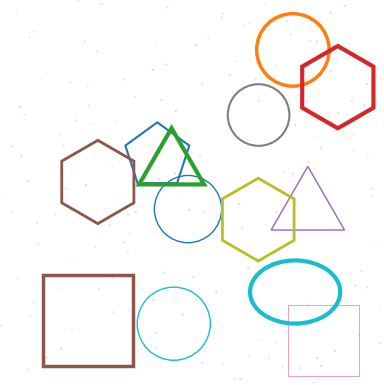[{"shape": "pentagon", "thickness": 1.5, "radius": 0.44, "center": [0.409, 0.595]}, {"shape": "circle", "thickness": 1, "radius": 0.44, "center": [0.488, 0.457]}, {"shape": "circle", "thickness": 2.5, "radius": 0.47, "center": [0.761, 0.87]}, {"shape": "triangle", "thickness": 3, "radius": 0.49, "center": [0.446, 0.57]}, {"shape": "hexagon", "thickness": 3, "radius": 0.53, "center": [0.877, 0.774]}, {"shape": "triangle", "thickness": 1, "radius": 0.55, "center": [0.8, 0.458]}, {"shape": "hexagon", "thickness": 2, "radius": 0.54, "center": [0.254, 0.527]}, {"shape": "square", "thickness": 2.5, "radius": 0.59, "center": [0.229, 0.168]}, {"shape": "square", "thickness": 0.5, "radius": 0.46, "center": [0.841, 0.115]}, {"shape": "circle", "thickness": 1.5, "radius": 0.4, "center": [0.672, 0.701]}, {"shape": "hexagon", "thickness": 2, "radius": 0.54, "center": [0.671, 0.43]}, {"shape": "oval", "thickness": 3, "radius": 0.59, "center": [0.767, 0.242]}, {"shape": "circle", "thickness": 1, "radius": 0.47, "center": [0.451, 0.159]}]